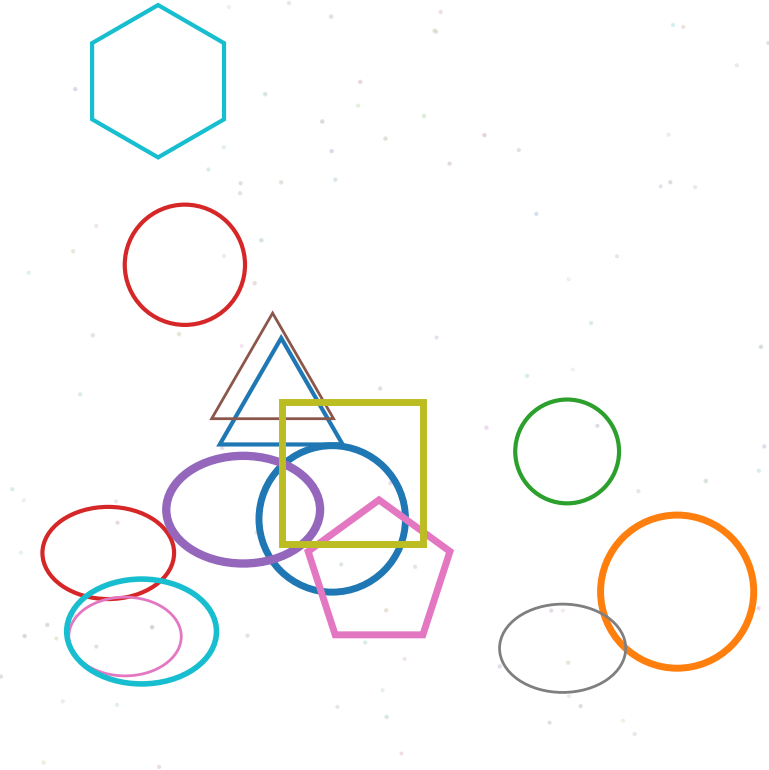[{"shape": "triangle", "thickness": 1.5, "radius": 0.46, "center": [0.365, 0.469]}, {"shape": "circle", "thickness": 2.5, "radius": 0.48, "center": [0.431, 0.326]}, {"shape": "circle", "thickness": 2.5, "radius": 0.5, "center": [0.879, 0.232]}, {"shape": "circle", "thickness": 1.5, "radius": 0.34, "center": [0.737, 0.414]}, {"shape": "circle", "thickness": 1.5, "radius": 0.39, "center": [0.24, 0.656]}, {"shape": "oval", "thickness": 1.5, "radius": 0.43, "center": [0.141, 0.282]}, {"shape": "oval", "thickness": 3, "radius": 0.5, "center": [0.316, 0.338]}, {"shape": "triangle", "thickness": 1, "radius": 0.46, "center": [0.354, 0.502]}, {"shape": "pentagon", "thickness": 2.5, "radius": 0.48, "center": [0.492, 0.254]}, {"shape": "oval", "thickness": 1, "radius": 0.37, "center": [0.162, 0.173]}, {"shape": "oval", "thickness": 1, "radius": 0.41, "center": [0.731, 0.158]}, {"shape": "square", "thickness": 2.5, "radius": 0.46, "center": [0.458, 0.386]}, {"shape": "oval", "thickness": 2, "radius": 0.49, "center": [0.184, 0.18]}, {"shape": "hexagon", "thickness": 1.5, "radius": 0.49, "center": [0.205, 0.895]}]